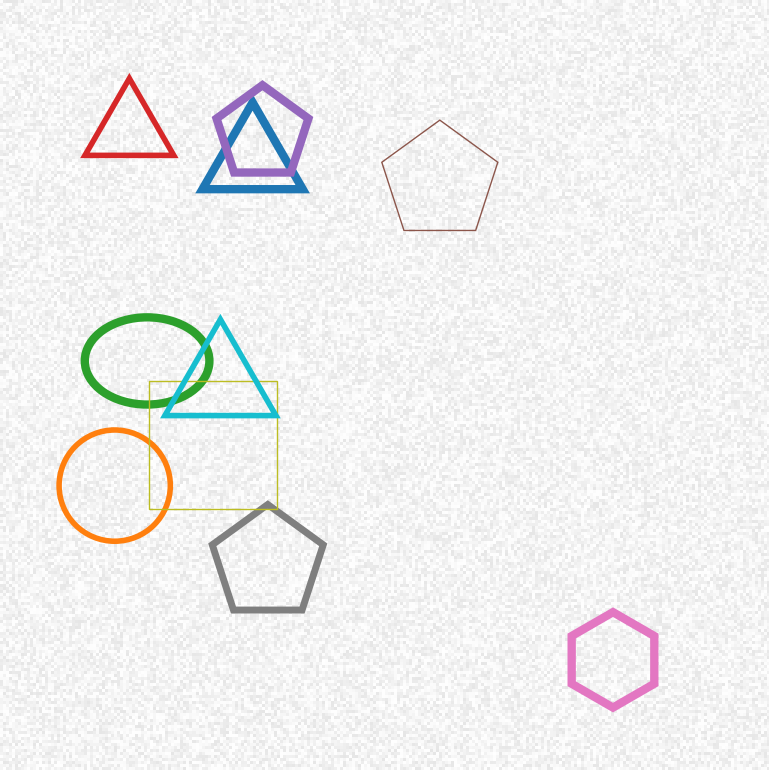[{"shape": "triangle", "thickness": 3, "radius": 0.38, "center": [0.328, 0.792]}, {"shape": "circle", "thickness": 2, "radius": 0.36, "center": [0.149, 0.369]}, {"shape": "oval", "thickness": 3, "radius": 0.4, "center": [0.191, 0.531]}, {"shape": "triangle", "thickness": 2, "radius": 0.33, "center": [0.168, 0.832]}, {"shape": "pentagon", "thickness": 3, "radius": 0.31, "center": [0.341, 0.827]}, {"shape": "pentagon", "thickness": 0.5, "radius": 0.4, "center": [0.571, 0.765]}, {"shape": "hexagon", "thickness": 3, "radius": 0.31, "center": [0.796, 0.143]}, {"shape": "pentagon", "thickness": 2.5, "radius": 0.38, "center": [0.348, 0.269]}, {"shape": "square", "thickness": 0.5, "radius": 0.42, "center": [0.276, 0.422]}, {"shape": "triangle", "thickness": 2, "radius": 0.42, "center": [0.286, 0.502]}]